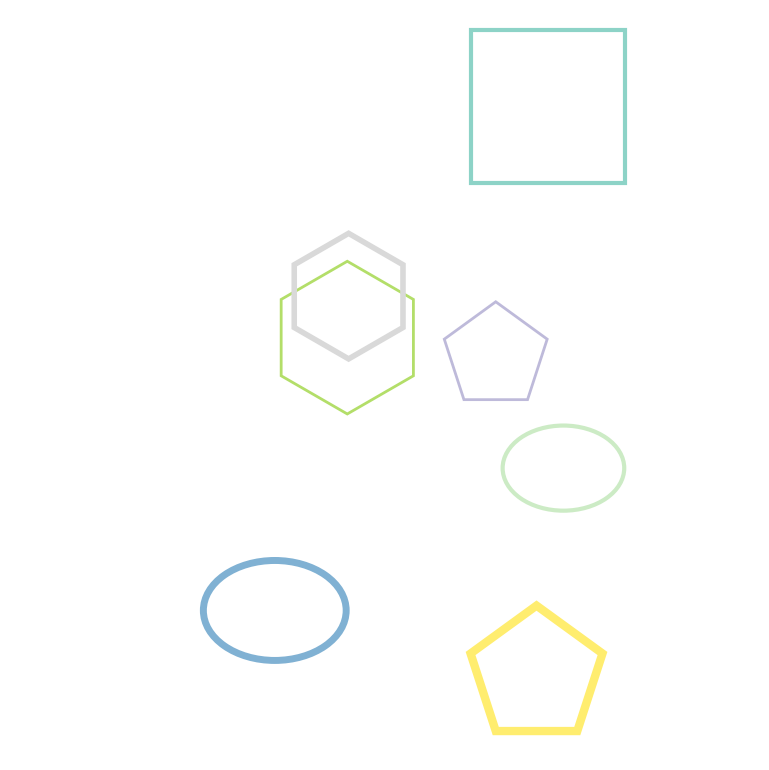[{"shape": "square", "thickness": 1.5, "radius": 0.5, "center": [0.712, 0.862]}, {"shape": "pentagon", "thickness": 1, "radius": 0.35, "center": [0.644, 0.538]}, {"shape": "oval", "thickness": 2.5, "radius": 0.46, "center": [0.357, 0.207]}, {"shape": "hexagon", "thickness": 1, "radius": 0.5, "center": [0.451, 0.562]}, {"shape": "hexagon", "thickness": 2, "radius": 0.41, "center": [0.453, 0.615]}, {"shape": "oval", "thickness": 1.5, "radius": 0.39, "center": [0.732, 0.392]}, {"shape": "pentagon", "thickness": 3, "radius": 0.45, "center": [0.697, 0.123]}]